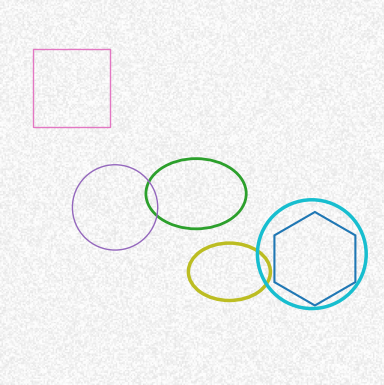[{"shape": "hexagon", "thickness": 1.5, "radius": 0.61, "center": [0.818, 0.328]}, {"shape": "oval", "thickness": 2, "radius": 0.65, "center": [0.509, 0.497]}, {"shape": "circle", "thickness": 1, "radius": 0.55, "center": [0.299, 0.461]}, {"shape": "square", "thickness": 1, "radius": 0.5, "center": [0.186, 0.771]}, {"shape": "oval", "thickness": 2.5, "radius": 0.53, "center": [0.596, 0.294]}, {"shape": "circle", "thickness": 2.5, "radius": 0.71, "center": [0.81, 0.34]}]